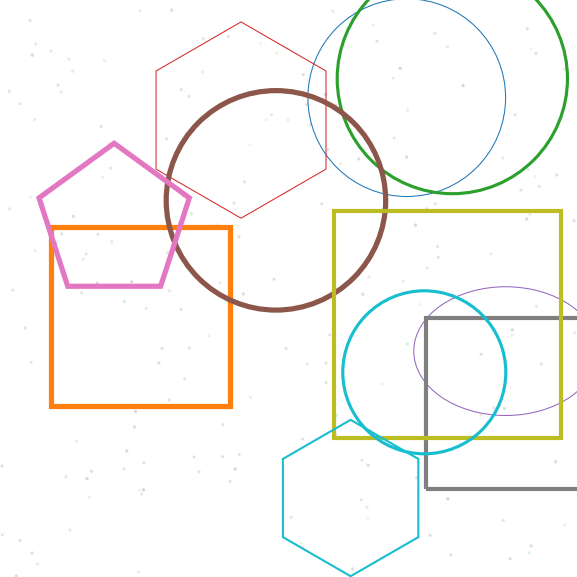[{"shape": "circle", "thickness": 0.5, "radius": 0.86, "center": [0.704, 0.83]}, {"shape": "square", "thickness": 2.5, "radius": 0.77, "center": [0.244, 0.45]}, {"shape": "circle", "thickness": 1.5, "radius": 1.0, "center": [0.783, 0.863]}, {"shape": "hexagon", "thickness": 0.5, "radius": 0.85, "center": [0.417, 0.791]}, {"shape": "oval", "thickness": 0.5, "radius": 0.8, "center": [0.876, 0.391]}, {"shape": "circle", "thickness": 2.5, "radius": 0.95, "center": [0.478, 0.652]}, {"shape": "pentagon", "thickness": 2.5, "radius": 0.68, "center": [0.198, 0.614]}, {"shape": "square", "thickness": 2, "radius": 0.74, "center": [0.885, 0.301]}, {"shape": "square", "thickness": 2, "radius": 0.98, "center": [0.775, 0.437]}, {"shape": "hexagon", "thickness": 1, "radius": 0.68, "center": [0.607, 0.137]}, {"shape": "circle", "thickness": 1.5, "radius": 0.71, "center": [0.735, 0.354]}]